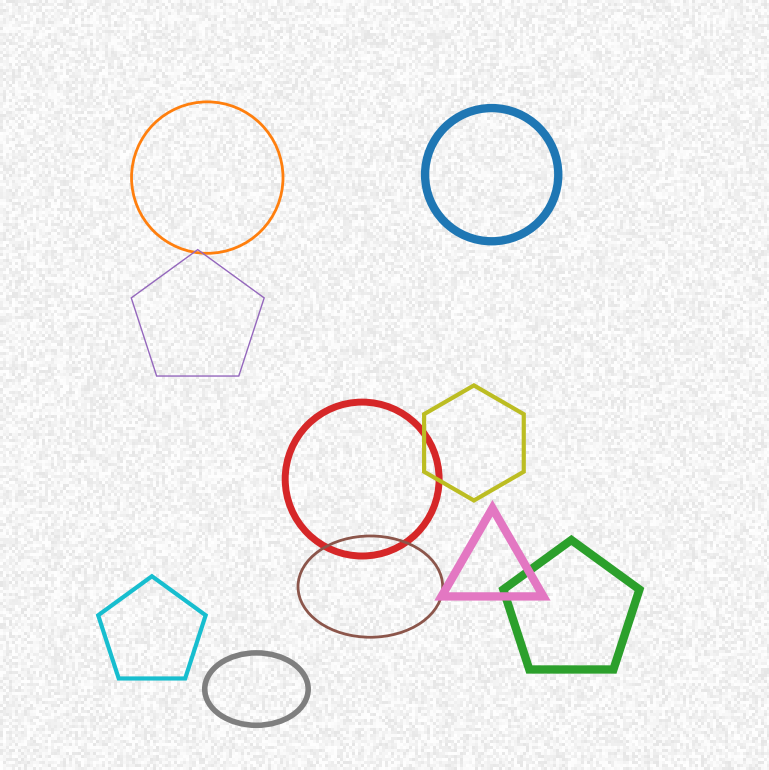[{"shape": "circle", "thickness": 3, "radius": 0.43, "center": [0.639, 0.773]}, {"shape": "circle", "thickness": 1, "radius": 0.49, "center": [0.269, 0.769]}, {"shape": "pentagon", "thickness": 3, "radius": 0.46, "center": [0.742, 0.206]}, {"shape": "circle", "thickness": 2.5, "radius": 0.5, "center": [0.47, 0.378]}, {"shape": "pentagon", "thickness": 0.5, "radius": 0.45, "center": [0.257, 0.585]}, {"shape": "oval", "thickness": 1, "radius": 0.47, "center": [0.481, 0.238]}, {"shape": "triangle", "thickness": 3, "radius": 0.38, "center": [0.64, 0.264]}, {"shape": "oval", "thickness": 2, "radius": 0.34, "center": [0.333, 0.105]}, {"shape": "hexagon", "thickness": 1.5, "radius": 0.37, "center": [0.615, 0.425]}, {"shape": "pentagon", "thickness": 1.5, "radius": 0.37, "center": [0.197, 0.178]}]